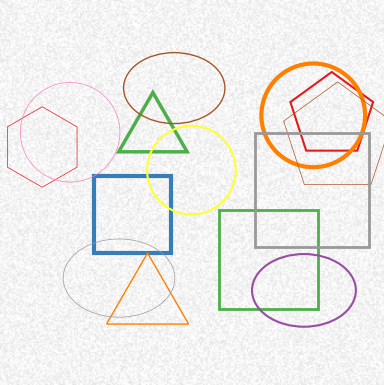[{"shape": "hexagon", "thickness": 0.5, "radius": 0.52, "center": [0.11, 0.618]}, {"shape": "pentagon", "thickness": 1.5, "radius": 0.56, "center": [0.862, 0.7]}, {"shape": "square", "thickness": 3, "radius": 0.5, "center": [0.343, 0.443]}, {"shape": "square", "thickness": 2, "radius": 0.64, "center": [0.697, 0.326]}, {"shape": "triangle", "thickness": 2.5, "radius": 0.51, "center": [0.397, 0.657]}, {"shape": "oval", "thickness": 1.5, "radius": 0.67, "center": [0.789, 0.246]}, {"shape": "circle", "thickness": 3, "radius": 0.67, "center": [0.814, 0.7]}, {"shape": "triangle", "thickness": 1, "radius": 0.62, "center": [0.383, 0.22]}, {"shape": "circle", "thickness": 1.5, "radius": 0.58, "center": [0.497, 0.558]}, {"shape": "pentagon", "thickness": 0.5, "radius": 0.74, "center": [0.877, 0.64]}, {"shape": "oval", "thickness": 1, "radius": 0.66, "center": [0.453, 0.771]}, {"shape": "circle", "thickness": 0.5, "radius": 0.65, "center": [0.182, 0.656]}, {"shape": "oval", "thickness": 0.5, "radius": 0.73, "center": [0.309, 0.278]}, {"shape": "square", "thickness": 2, "radius": 0.74, "center": [0.81, 0.506]}]